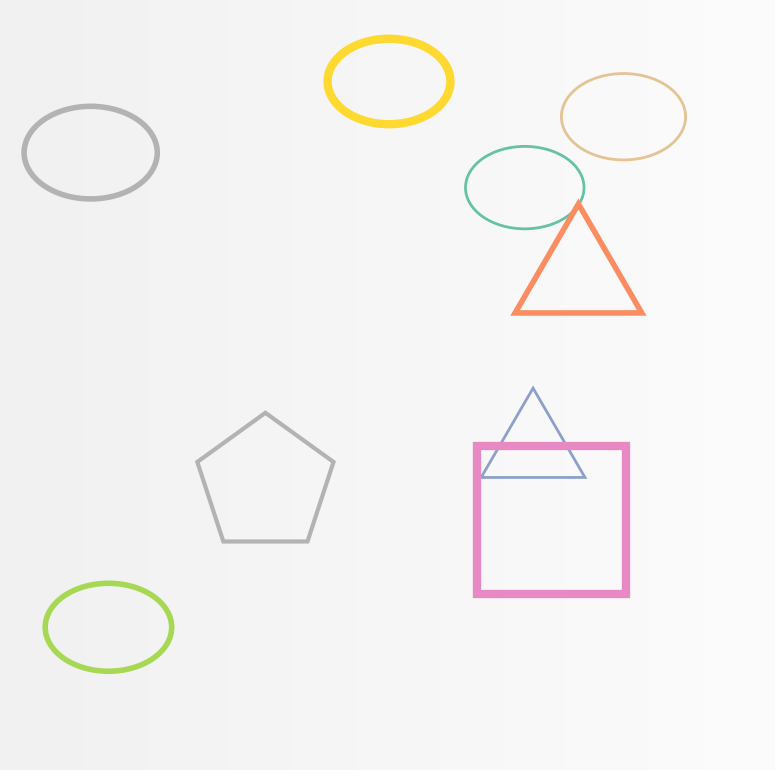[{"shape": "oval", "thickness": 1, "radius": 0.38, "center": [0.677, 0.756]}, {"shape": "triangle", "thickness": 2, "radius": 0.47, "center": [0.746, 0.641]}, {"shape": "triangle", "thickness": 1, "radius": 0.39, "center": [0.688, 0.419]}, {"shape": "square", "thickness": 3, "radius": 0.48, "center": [0.711, 0.325]}, {"shape": "oval", "thickness": 2, "radius": 0.41, "center": [0.14, 0.185]}, {"shape": "oval", "thickness": 3, "radius": 0.4, "center": [0.502, 0.894]}, {"shape": "oval", "thickness": 1, "radius": 0.4, "center": [0.804, 0.848]}, {"shape": "oval", "thickness": 2, "radius": 0.43, "center": [0.117, 0.802]}, {"shape": "pentagon", "thickness": 1.5, "radius": 0.46, "center": [0.342, 0.372]}]